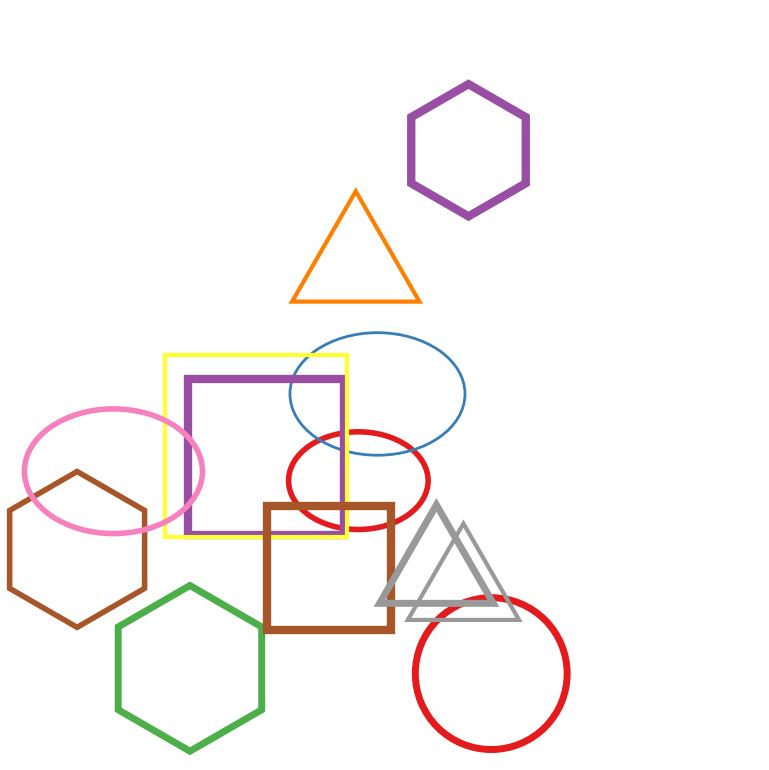[{"shape": "circle", "thickness": 2.5, "radius": 0.49, "center": [0.638, 0.125]}, {"shape": "oval", "thickness": 2, "radius": 0.45, "center": [0.465, 0.376]}, {"shape": "oval", "thickness": 1, "radius": 0.57, "center": [0.49, 0.488]}, {"shape": "hexagon", "thickness": 2.5, "radius": 0.54, "center": [0.247, 0.132]}, {"shape": "hexagon", "thickness": 3, "radius": 0.43, "center": [0.608, 0.805]}, {"shape": "square", "thickness": 3, "radius": 0.51, "center": [0.345, 0.406]}, {"shape": "triangle", "thickness": 1.5, "radius": 0.48, "center": [0.462, 0.656]}, {"shape": "square", "thickness": 1.5, "radius": 0.59, "center": [0.333, 0.421]}, {"shape": "hexagon", "thickness": 2, "radius": 0.51, "center": [0.1, 0.286]}, {"shape": "square", "thickness": 3, "radius": 0.4, "center": [0.428, 0.263]}, {"shape": "oval", "thickness": 2, "radius": 0.58, "center": [0.147, 0.388]}, {"shape": "triangle", "thickness": 2.5, "radius": 0.43, "center": [0.567, 0.259]}, {"shape": "triangle", "thickness": 1.5, "radius": 0.42, "center": [0.602, 0.237]}]